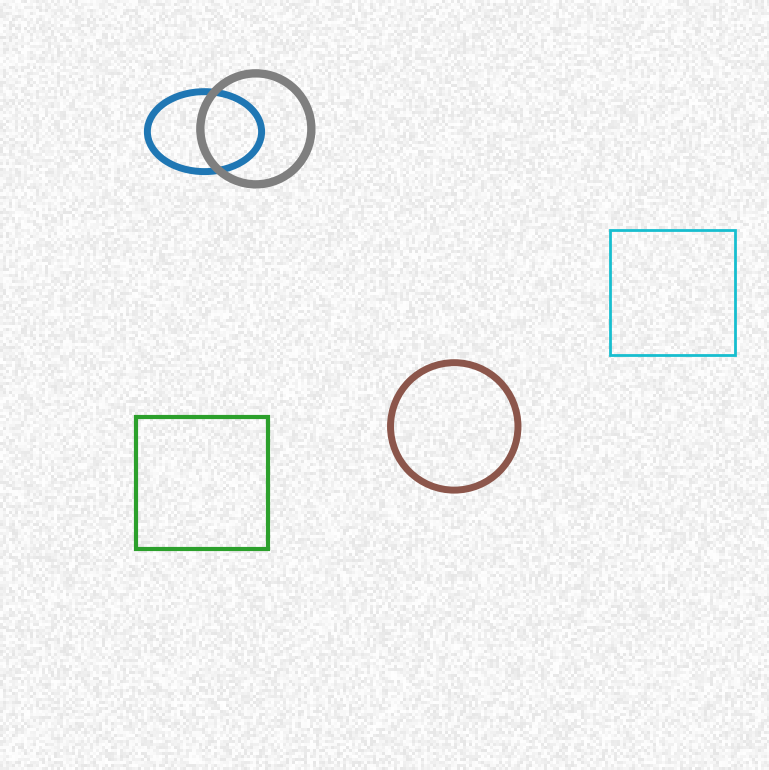[{"shape": "oval", "thickness": 2.5, "radius": 0.37, "center": [0.266, 0.829]}, {"shape": "square", "thickness": 1.5, "radius": 0.43, "center": [0.262, 0.372]}, {"shape": "circle", "thickness": 2.5, "radius": 0.41, "center": [0.59, 0.446]}, {"shape": "circle", "thickness": 3, "radius": 0.36, "center": [0.332, 0.833]}, {"shape": "square", "thickness": 1, "radius": 0.41, "center": [0.873, 0.62]}]